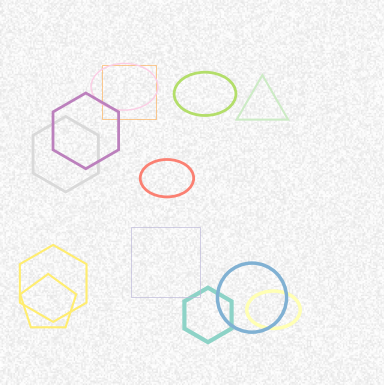[{"shape": "hexagon", "thickness": 3, "radius": 0.35, "center": [0.54, 0.182]}, {"shape": "oval", "thickness": 2.5, "radius": 0.35, "center": [0.71, 0.195]}, {"shape": "square", "thickness": 0.5, "radius": 0.45, "center": [0.43, 0.319]}, {"shape": "oval", "thickness": 2, "radius": 0.35, "center": [0.434, 0.537]}, {"shape": "circle", "thickness": 2.5, "radius": 0.45, "center": [0.655, 0.227]}, {"shape": "square", "thickness": 0.5, "radius": 0.35, "center": [0.335, 0.76]}, {"shape": "oval", "thickness": 2, "radius": 0.4, "center": [0.533, 0.756]}, {"shape": "oval", "thickness": 1, "radius": 0.43, "center": [0.323, 0.775]}, {"shape": "hexagon", "thickness": 2, "radius": 0.49, "center": [0.171, 0.599]}, {"shape": "hexagon", "thickness": 2, "radius": 0.49, "center": [0.223, 0.66]}, {"shape": "triangle", "thickness": 1.5, "radius": 0.39, "center": [0.682, 0.728]}, {"shape": "hexagon", "thickness": 1.5, "radius": 0.5, "center": [0.138, 0.264]}, {"shape": "pentagon", "thickness": 1.5, "radius": 0.38, "center": [0.125, 0.212]}]